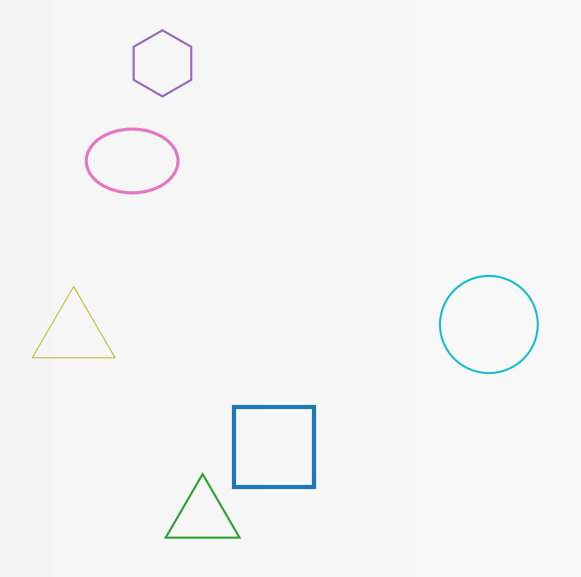[{"shape": "square", "thickness": 2, "radius": 0.35, "center": [0.471, 0.225]}, {"shape": "triangle", "thickness": 1, "radius": 0.37, "center": [0.349, 0.105]}, {"shape": "hexagon", "thickness": 1, "radius": 0.29, "center": [0.279, 0.889]}, {"shape": "oval", "thickness": 1.5, "radius": 0.39, "center": [0.227, 0.72]}, {"shape": "triangle", "thickness": 0.5, "radius": 0.41, "center": [0.127, 0.421]}, {"shape": "circle", "thickness": 1, "radius": 0.42, "center": [0.841, 0.437]}]